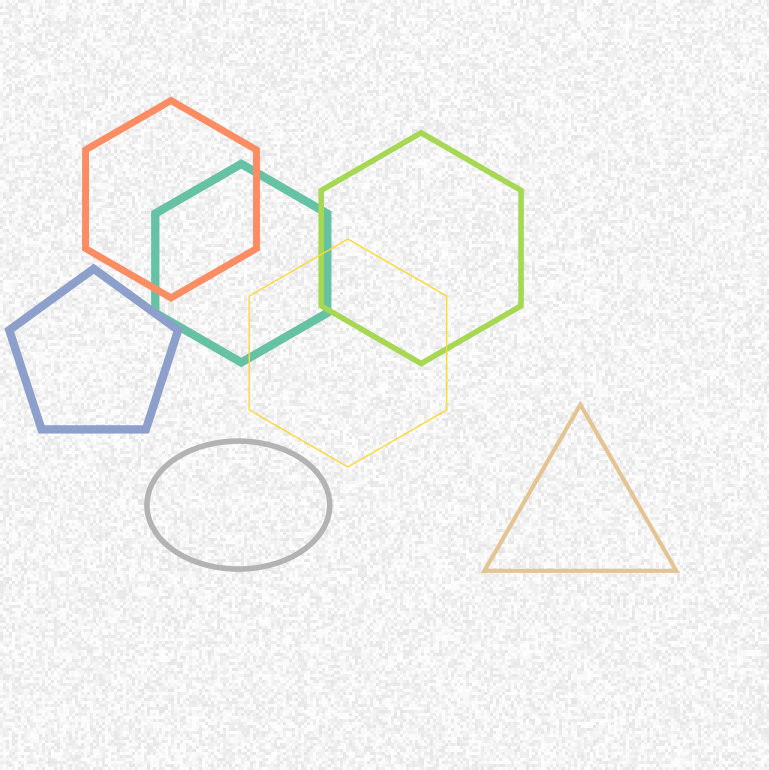[{"shape": "hexagon", "thickness": 3, "radius": 0.64, "center": [0.313, 0.658]}, {"shape": "hexagon", "thickness": 2.5, "radius": 0.64, "center": [0.222, 0.741]}, {"shape": "pentagon", "thickness": 3, "radius": 0.58, "center": [0.122, 0.536]}, {"shape": "hexagon", "thickness": 2, "radius": 0.75, "center": [0.547, 0.678]}, {"shape": "hexagon", "thickness": 0.5, "radius": 0.74, "center": [0.452, 0.542]}, {"shape": "triangle", "thickness": 1.5, "radius": 0.72, "center": [0.754, 0.331]}, {"shape": "oval", "thickness": 2, "radius": 0.59, "center": [0.31, 0.344]}]